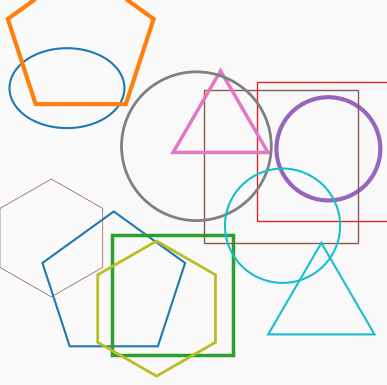[{"shape": "oval", "thickness": 1.5, "radius": 0.74, "center": [0.173, 0.771]}, {"shape": "pentagon", "thickness": 1.5, "radius": 0.97, "center": [0.294, 0.257]}, {"shape": "pentagon", "thickness": 3, "radius": 0.99, "center": [0.208, 0.89]}, {"shape": "square", "thickness": 2.5, "radius": 0.78, "center": [0.444, 0.233]}, {"shape": "square", "thickness": 1, "radius": 0.91, "center": [0.845, 0.606]}, {"shape": "circle", "thickness": 3, "radius": 0.67, "center": [0.847, 0.613]}, {"shape": "square", "thickness": 1, "radius": 0.99, "center": [0.726, 0.568]}, {"shape": "hexagon", "thickness": 0.5, "radius": 0.77, "center": [0.133, 0.382]}, {"shape": "triangle", "thickness": 2.5, "radius": 0.71, "center": [0.569, 0.675]}, {"shape": "circle", "thickness": 2, "radius": 0.97, "center": [0.507, 0.62]}, {"shape": "hexagon", "thickness": 2, "radius": 0.88, "center": [0.404, 0.199]}, {"shape": "triangle", "thickness": 1.5, "radius": 0.79, "center": [0.829, 0.211]}, {"shape": "circle", "thickness": 1.5, "radius": 0.74, "center": [0.729, 0.414]}]